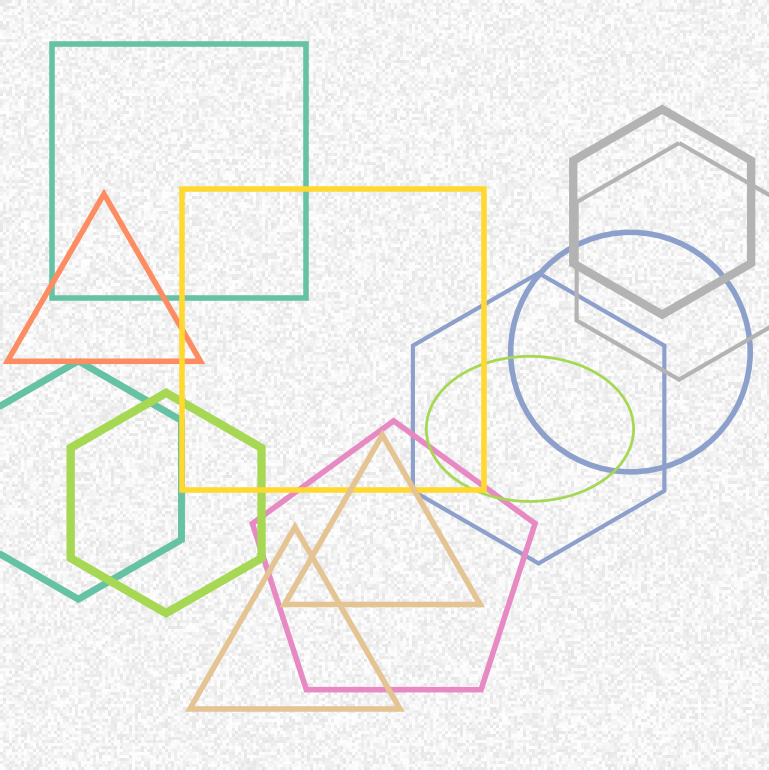[{"shape": "hexagon", "thickness": 2.5, "radius": 0.77, "center": [0.102, 0.377]}, {"shape": "square", "thickness": 2, "radius": 0.82, "center": [0.233, 0.777]}, {"shape": "triangle", "thickness": 2, "radius": 0.72, "center": [0.135, 0.603]}, {"shape": "circle", "thickness": 2, "radius": 0.78, "center": [0.819, 0.543]}, {"shape": "hexagon", "thickness": 1.5, "radius": 0.94, "center": [0.7, 0.457]}, {"shape": "pentagon", "thickness": 2, "radius": 0.97, "center": [0.511, 0.26]}, {"shape": "oval", "thickness": 1, "radius": 0.67, "center": [0.688, 0.443]}, {"shape": "hexagon", "thickness": 3, "radius": 0.72, "center": [0.216, 0.347]}, {"shape": "square", "thickness": 2, "radius": 0.98, "center": [0.432, 0.559]}, {"shape": "triangle", "thickness": 2, "radius": 0.73, "center": [0.497, 0.288]}, {"shape": "triangle", "thickness": 2, "radius": 0.79, "center": [0.383, 0.158]}, {"shape": "hexagon", "thickness": 3, "radius": 0.67, "center": [0.86, 0.725]}, {"shape": "hexagon", "thickness": 1.5, "radius": 0.77, "center": [0.882, 0.661]}]